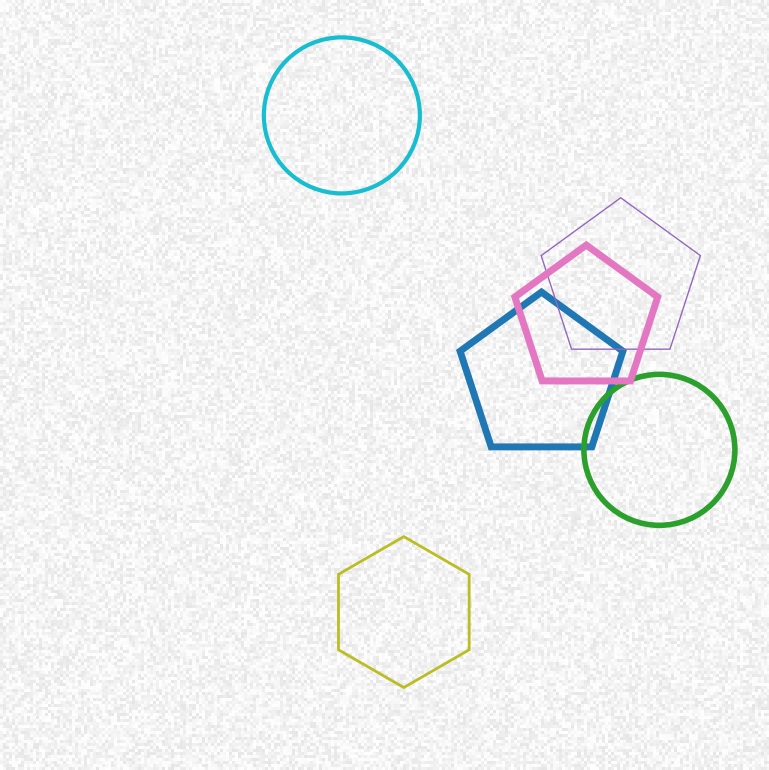[{"shape": "pentagon", "thickness": 2.5, "radius": 0.56, "center": [0.703, 0.51]}, {"shape": "circle", "thickness": 2, "radius": 0.49, "center": [0.856, 0.416]}, {"shape": "pentagon", "thickness": 0.5, "radius": 0.54, "center": [0.806, 0.634]}, {"shape": "pentagon", "thickness": 2.5, "radius": 0.49, "center": [0.761, 0.584]}, {"shape": "hexagon", "thickness": 1, "radius": 0.49, "center": [0.524, 0.205]}, {"shape": "circle", "thickness": 1.5, "radius": 0.51, "center": [0.444, 0.85]}]